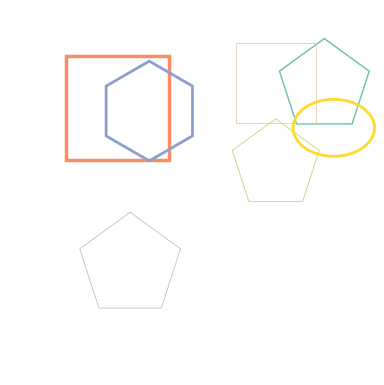[{"shape": "pentagon", "thickness": 1, "radius": 0.61, "center": [0.842, 0.777]}, {"shape": "square", "thickness": 2.5, "radius": 0.67, "center": [0.306, 0.719]}, {"shape": "hexagon", "thickness": 2, "radius": 0.65, "center": [0.388, 0.712]}, {"shape": "pentagon", "thickness": 0.5, "radius": 0.59, "center": [0.716, 0.573]}, {"shape": "oval", "thickness": 2, "radius": 0.53, "center": [0.867, 0.668]}, {"shape": "square", "thickness": 0.5, "radius": 0.52, "center": [0.717, 0.784]}, {"shape": "pentagon", "thickness": 0.5, "radius": 0.69, "center": [0.338, 0.311]}]